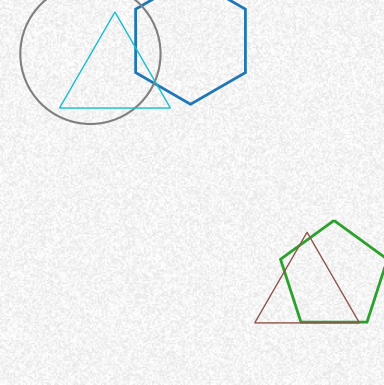[{"shape": "hexagon", "thickness": 2, "radius": 0.82, "center": [0.495, 0.894]}, {"shape": "pentagon", "thickness": 2, "radius": 0.73, "center": [0.867, 0.281]}, {"shape": "triangle", "thickness": 1, "radius": 0.78, "center": [0.798, 0.24]}, {"shape": "circle", "thickness": 1.5, "radius": 0.91, "center": [0.235, 0.86]}, {"shape": "triangle", "thickness": 1, "radius": 0.83, "center": [0.299, 0.803]}]